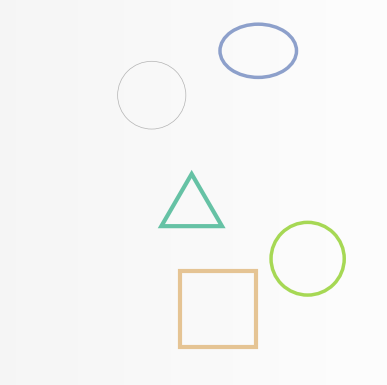[{"shape": "triangle", "thickness": 3, "radius": 0.45, "center": [0.495, 0.458]}, {"shape": "oval", "thickness": 2.5, "radius": 0.49, "center": [0.666, 0.868]}, {"shape": "circle", "thickness": 2.5, "radius": 0.47, "center": [0.794, 0.328]}, {"shape": "square", "thickness": 3, "radius": 0.49, "center": [0.562, 0.198]}, {"shape": "circle", "thickness": 0.5, "radius": 0.44, "center": [0.392, 0.753]}]